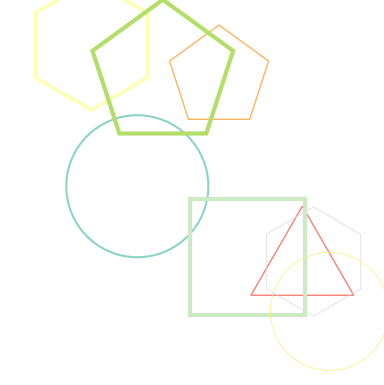[{"shape": "circle", "thickness": 1.5, "radius": 0.92, "center": [0.357, 0.516]}, {"shape": "hexagon", "thickness": 2.5, "radius": 0.84, "center": [0.237, 0.883]}, {"shape": "triangle", "thickness": 1, "radius": 0.77, "center": [0.785, 0.31]}, {"shape": "pentagon", "thickness": 1, "radius": 0.68, "center": [0.569, 0.8]}, {"shape": "pentagon", "thickness": 3, "radius": 0.96, "center": [0.423, 0.809]}, {"shape": "hexagon", "thickness": 0.5, "radius": 0.71, "center": [0.814, 0.321]}, {"shape": "square", "thickness": 3, "radius": 0.75, "center": [0.643, 0.332]}, {"shape": "circle", "thickness": 0.5, "radius": 0.77, "center": [0.856, 0.191]}]